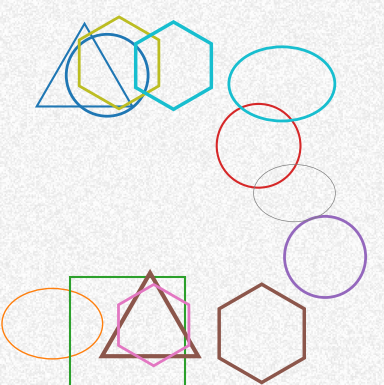[{"shape": "triangle", "thickness": 1.5, "radius": 0.72, "center": [0.22, 0.795]}, {"shape": "circle", "thickness": 2, "radius": 0.53, "center": [0.278, 0.805]}, {"shape": "oval", "thickness": 1, "radius": 0.65, "center": [0.136, 0.159]}, {"shape": "square", "thickness": 1.5, "radius": 0.75, "center": [0.332, 0.132]}, {"shape": "circle", "thickness": 1.5, "radius": 0.54, "center": [0.672, 0.621]}, {"shape": "circle", "thickness": 2, "radius": 0.53, "center": [0.844, 0.333]}, {"shape": "hexagon", "thickness": 2.5, "radius": 0.64, "center": [0.68, 0.134]}, {"shape": "triangle", "thickness": 3, "radius": 0.72, "center": [0.39, 0.147]}, {"shape": "hexagon", "thickness": 2, "radius": 0.53, "center": [0.399, 0.156]}, {"shape": "oval", "thickness": 0.5, "radius": 0.53, "center": [0.765, 0.498]}, {"shape": "hexagon", "thickness": 2, "radius": 0.6, "center": [0.309, 0.837]}, {"shape": "hexagon", "thickness": 2.5, "radius": 0.57, "center": [0.451, 0.829]}, {"shape": "oval", "thickness": 2, "radius": 0.69, "center": [0.732, 0.782]}]